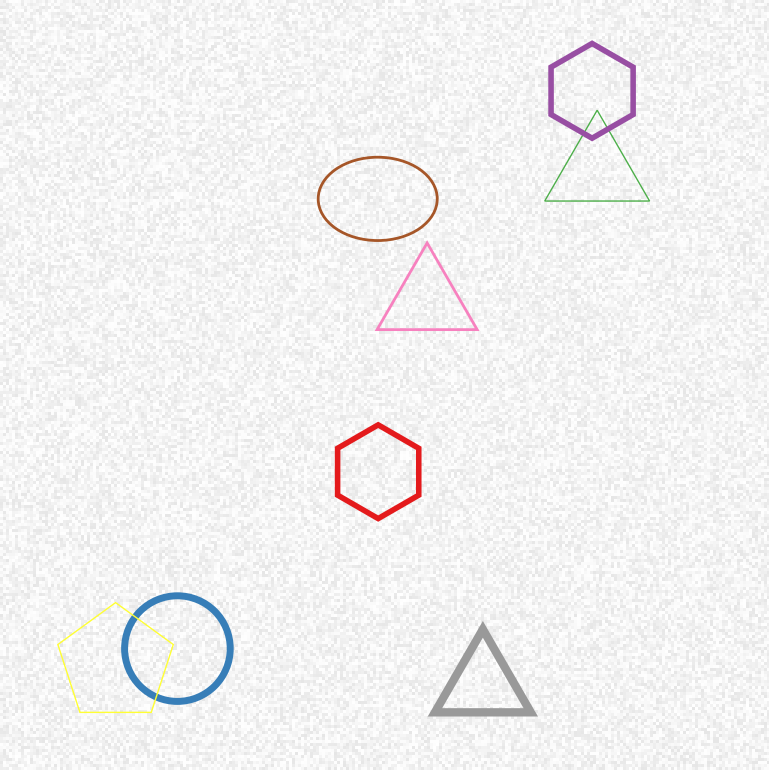[{"shape": "hexagon", "thickness": 2, "radius": 0.3, "center": [0.491, 0.387]}, {"shape": "circle", "thickness": 2.5, "radius": 0.34, "center": [0.23, 0.158]}, {"shape": "triangle", "thickness": 0.5, "radius": 0.39, "center": [0.776, 0.778]}, {"shape": "hexagon", "thickness": 2, "radius": 0.31, "center": [0.769, 0.882]}, {"shape": "pentagon", "thickness": 0.5, "radius": 0.39, "center": [0.15, 0.139]}, {"shape": "oval", "thickness": 1, "radius": 0.39, "center": [0.491, 0.742]}, {"shape": "triangle", "thickness": 1, "radius": 0.38, "center": [0.555, 0.609]}, {"shape": "triangle", "thickness": 3, "radius": 0.36, "center": [0.627, 0.111]}]